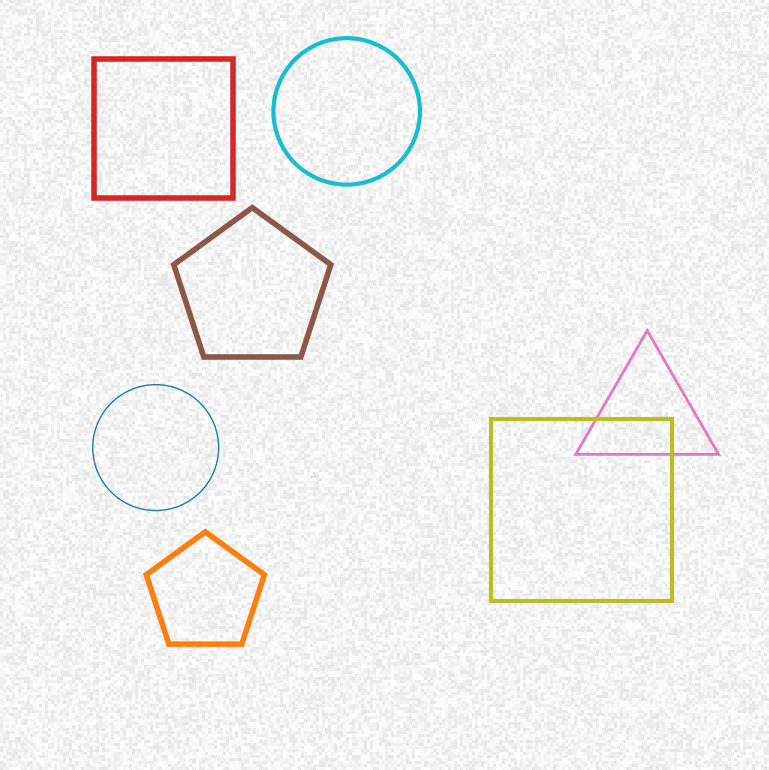[{"shape": "circle", "thickness": 0.5, "radius": 0.41, "center": [0.202, 0.419]}, {"shape": "pentagon", "thickness": 2, "radius": 0.4, "center": [0.267, 0.229]}, {"shape": "square", "thickness": 2, "radius": 0.45, "center": [0.213, 0.833]}, {"shape": "pentagon", "thickness": 2, "radius": 0.54, "center": [0.328, 0.623]}, {"shape": "triangle", "thickness": 1, "radius": 0.54, "center": [0.841, 0.463]}, {"shape": "square", "thickness": 1.5, "radius": 0.59, "center": [0.756, 0.338]}, {"shape": "circle", "thickness": 1.5, "radius": 0.48, "center": [0.45, 0.855]}]